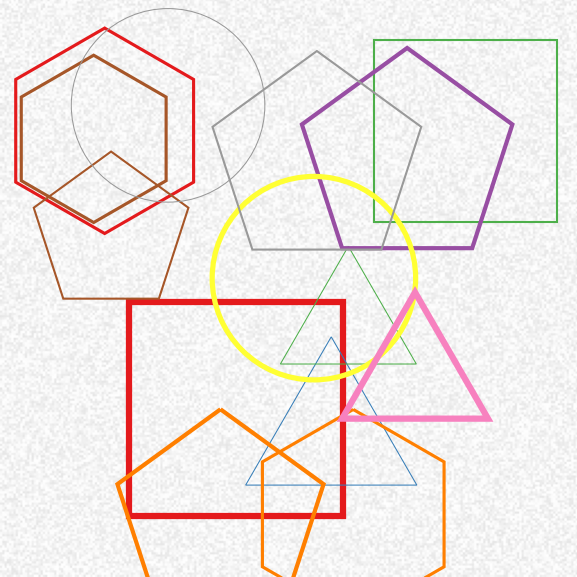[{"shape": "square", "thickness": 3, "radius": 0.93, "center": [0.408, 0.291]}, {"shape": "hexagon", "thickness": 1.5, "radius": 0.89, "center": [0.181, 0.773]}, {"shape": "triangle", "thickness": 0.5, "radius": 0.86, "center": [0.574, 0.245]}, {"shape": "triangle", "thickness": 0.5, "radius": 0.68, "center": [0.603, 0.437]}, {"shape": "square", "thickness": 1, "radius": 0.79, "center": [0.806, 0.772]}, {"shape": "pentagon", "thickness": 2, "radius": 0.96, "center": [0.705, 0.724]}, {"shape": "pentagon", "thickness": 2, "radius": 0.94, "center": [0.382, 0.103]}, {"shape": "hexagon", "thickness": 1.5, "radius": 0.91, "center": [0.612, 0.109]}, {"shape": "circle", "thickness": 2.5, "radius": 0.88, "center": [0.544, 0.517]}, {"shape": "pentagon", "thickness": 1, "radius": 0.7, "center": [0.192, 0.596]}, {"shape": "hexagon", "thickness": 1.5, "radius": 0.72, "center": [0.162, 0.759]}, {"shape": "triangle", "thickness": 3, "radius": 0.73, "center": [0.719, 0.347]}, {"shape": "pentagon", "thickness": 1, "radius": 0.95, "center": [0.549, 0.721]}, {"shape": "circle", "thickness": 0.5, "radius": 0.84, "center": [0.291, 0.817]}]